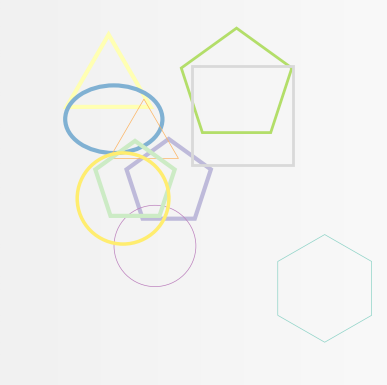[{"shape": "hexagon", "thickness": 0.5, "radius": 0.7, "center": [0.838, 0.251]}, {"shape": "triangle", "thickness": 3, "radius": 0.63, "center": [0.28, 0.785]}, {"shape": "pentagon", "thickness": 3, "radius": 0.57, "center": [0.435, 0.525]}, {"shape": "oval", "thickness": 3, "radius": 0.63, "center": [0.294, 0.69]}, {"shape": "triangle", "thickness": 0.5, "radius": 0.51, "center": [0.371, 0.64]}, {"shape": "pentagon", "thickness": 2, "radius": 0.75, "center": [0.61, 0.777]}, {"shape": "square", "thickness": 2, "radius": 0.65, "center": [0.626, 0.7]}, {"shape": "circle", "thickness": 0.5, "radius": 0.53, "center": [0.4, 0.361]}, {"shape": "pentagon", "thickness": 3, "radius": 0.54, "center": [0.348, 0.526]}, {"shape": "circle", "thickness": 2.5, "radius": 0.59, "center": [0.318, 0.484]}]